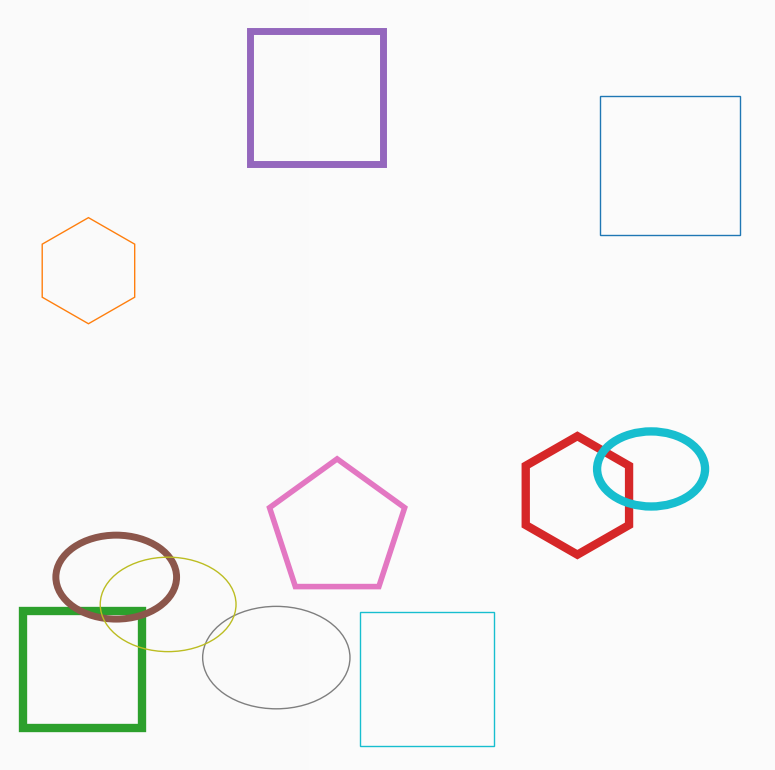[{"shape": "square", "thickness": 0.5, "radius": 0.45, "center": [0.864, 0.785]}, {"shape": "hexagon", "thickness": 0.5, "radius": 0.34, "center": [0.114, 0.648]}, {"shape": "square", "thickness": 3, "radius": 0.38, "center": [0.106, 0.13]}, {"shape": "hexagon", "thickness": 3, "radius": 0.38, "center": [0.745, 0.357]}, {"shape": "square", "thickness": 2.5, "radius": 0.43, "center": [0.408, 0.874]}, {"shape": "oval", "thickness": 2.5, "radius": 0.39, "center": [0.15, 0.25]}, {"shape": "pentagon", "thickness": 2, "radius": 0.46, "center": [0.435, 0.312]}, {"shape": "oval", "thickness": 0.5, "radius": 0.48, "center": [0.357, 0.146]}, {"shape": "oval", "thickness": 0.5, "radius": 0.44, "center": [0.217, 0.215]}, {"shape": "oval", "thickness": 3, "radius": 0.35, "center": [0.84, 0.391]}, {"shape": "square", "thickness": 0.5, "radius": 0.43, "center": [0.551, 0.118]}]